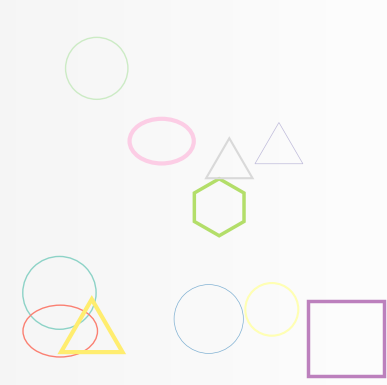[{"shape": "circle", "thickness": 1, "radius": 0.47, "center": [0.153, 0.239]}, {"shape": "circle", "thickness": 1.5, "radius": 0.34, "center": [0.701, 0.196]}, {"shape": "triangle", "thickness": 0.5, "radius": 0.36, "center": [0.72, 0.61]}, {"shape": "oval", "thickness": 1, "radius": 0.48, "center": [0.155, 0.14]}, {"shape": "circle", "thickness": 0.5, "radius": 0.45, "center": [0.539, 0.171]}, {"shape": "hexagon", "thickness": 2.5, "radius": 0.37, "center": [0.566, 0.462]}, {"shape": "oval", "thickness": 3, "radius": 0.41, "center": [0.417, 0.633]}, {"shape": "triangle", "thickness": 1.5, "radius": 0.35, "center": [0.592, 0.572]}, {"shape": "square", "thickness": 2.5, "radius": 0.49, "center": [0.892, 0.121]}, {"shape": "circle", "thickness": 1, "radius": 0.4, "center": [0.25, 0.822]}, {"shape": "triangle", "thickness": 3, "radius": 0.46, "center": [0.237, 0.131]}]